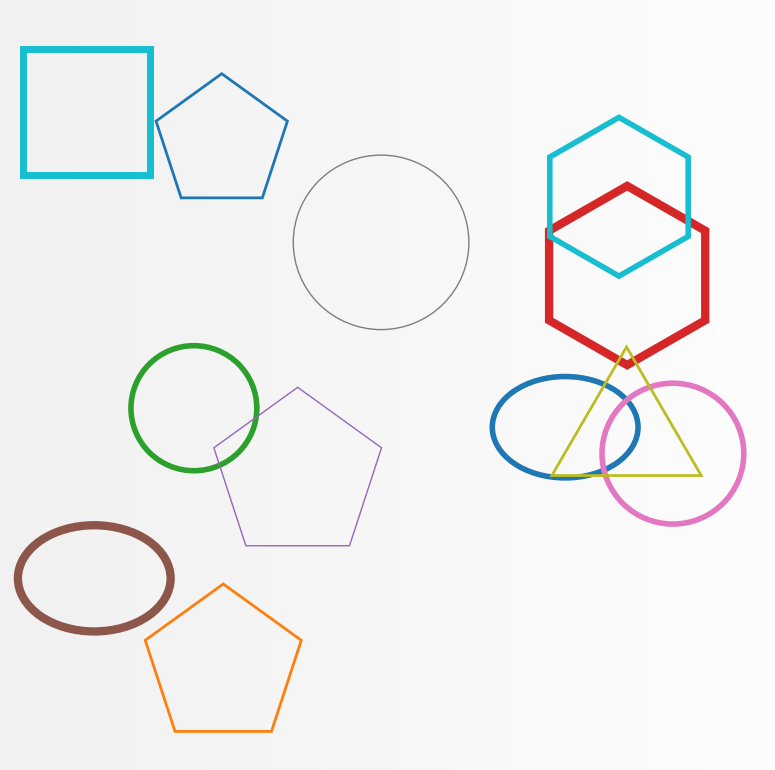[{"shape": "oval", "thickness": 2, "radius": 0.47, "center": [0.729, 0.445]}, {"shape": "pentagon", "thickness": 1, "radius": 0.45, "center": [0.286, 0.815]}, {"shape": "pentagon", "thickness": 1, "radius": 0.53, "center": [0.288, 0.136]}, {"shape": "circle", "thickness": 2, "radius": 0.41, "center": [0.25, 0.47]}, {"shape": "hexagon", "thickness": 3, "radius": 0.58, "center": [0.809, 0.642]}, {"shape": "pentagon", "thickness": 0.5, "radius": 0.57, "center": [0.384, 0.383]}, {"shape": "oval", "thickness": 3, "radius": 0.49, "center": [0.122, 0.249]}, {"shape": "circle", "thickness": 2, "radius": 0.46, "center": [0.868, 0.411]}, {"shape": "circle", "thickness": 0.5, "radius": 0.57, "center": [0.492, 0.685]}, {"shape": "triangle", "thickness": 1, "radius": 0.56, "center": [0.808, 0.438]}, {"shape": "square", "thickness": 2.5, "radius": 0.41, "center": [0.112, 0.855]}, {"shape": "hexagon", "thickness": 2, "radius": 0.52, "center": [0.799, 0.745]}]